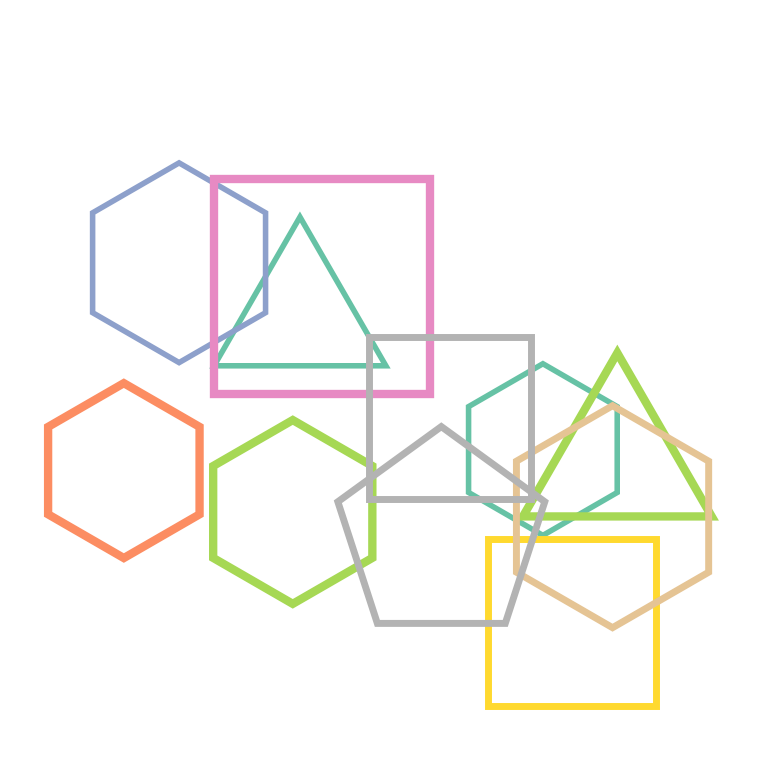[{"shape": "hexagon", "thickness": 2, "radius": 0.56, "center": [0.705, 0.416]}, {"shape": "triangle", "thickness": 2, "radius": 0.64, "center": [0.39, 0.589]}, {"shape": "hexagon", "thickness": 3, "radius": 0.57, "center": [0.161, 0.389]}, {"shape": "hexagon", "thickness": 2, "radius": 0.65, "center": [0.233, 0.659]}, {"shape": "square", "thickness": 3, "radius": 0.7, "center": [0.418, 0.628]}, {"shape": "triangle", "thickness": 3, "radius": 0.71, "center": [0.802, 0.4]}, {"shape": "hexagon", "thickness": 3, "radius": 0.6, "center": [0.38, 0.335]}, {"shape": "square", "thickness": 2.5, "radius": 0.55, "center": [0.742, 0.192]}, {"shape": "hexagon", "thickness": 2.5, "radius": 0.72, "center": [0.796, 0.329]}, {"shape": "square", "thickness": 2.5, "radius": 0.52, "center": [0.585, 0.457]}, {"shape": "pentagon", "thickness": 2.5, "radius": 0.71, "center": [0.573, 0.305]}]